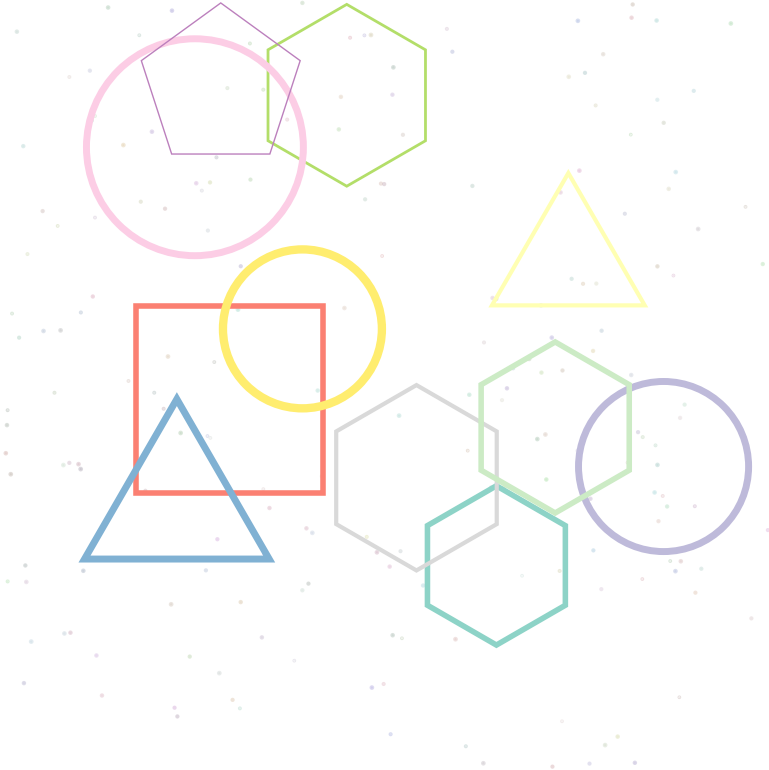[{"shape": "hexagon", "thickness": 2, "radius": 0.52, "center": [0.645, 0.266]}, {"shape": "triangle", "thickness": 1.5, "radius": 0.57, "center": [0.738, 0.661]}, {"shape": "circle", "thickness": 2.5, "radius": 0.55, "center": [0.862, 0.394]}, {"shape": "square", "thickness": 2, "radius": 0.61, "center": [0.298, 0.481]}, {"shape": "triangle", "thickness": 2.5, "radius": 0.69, "center": [0.23, 0.343]}, {"shape": "hexagon", "thickness": 1, "radius": 0.59, "center": [0.45, 0.876]}, {"shape": "circle", "thickness": 2.5, "radius": 0.7, "center": [0.253, 0.809]}, {"shape": "hexagon", "thickness": 1.5, "radius": 0.6, "center": [0.541, 0.38]}, {"shape": "pentagon", "thickness": 0.5, "radius": 0.54, "center": [0.287, 0.888]}, {"shape": "hexagon", "thickness": 2, "radius": 0.56, "center": [0.721, 0.445]}, {"shape": "circle", "thickness": 3, "radius": 0.52, "center": [0.393, 0.573]}]